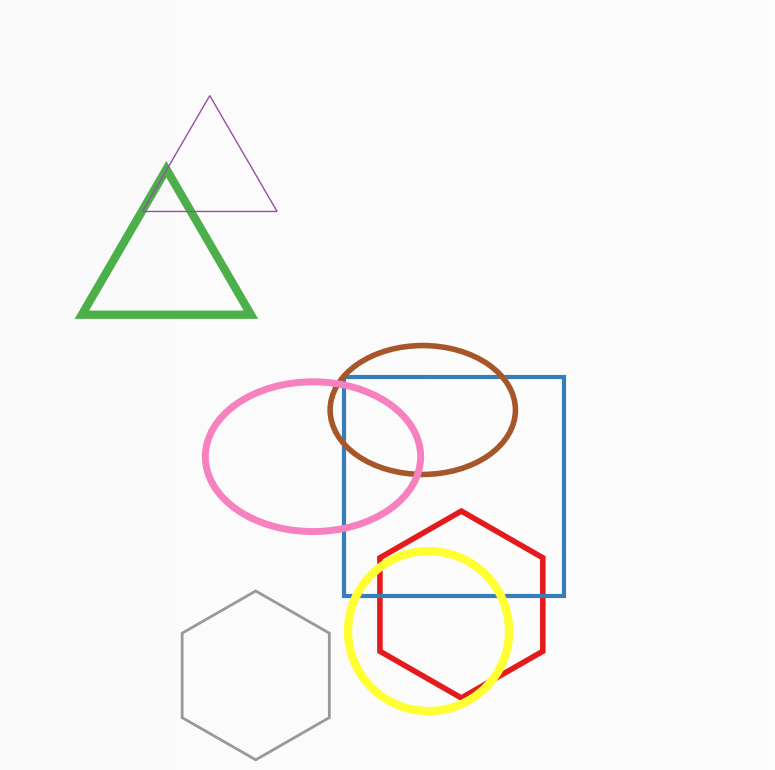[{"shape": "hexagon", "thickness": 2, "radius": 0.61, "center": [0.595, 0.215]}, {"shape": "square", "thickness": 1.5, "radius": 0.71, "center": [0.586, 0.368]}, {"shape": "triangle", "thickness": 3, "radius": 0.63, "center": [0.215, 0.654]}, {"shape": "triangle", "thickness": 0.5, "radius": 0.5, "center": [0.271, 0.776]}, {"shape": "circle", "thickness": 3, "radius": 0.52, "center": [0.553, 0.18]}, {"shape": "oval", "thickness": 2, "radius": 0.6, "center": [0.546, 0.468]}, {"shape": "oval", "thickness": 2.5, "radius": 0.69, "center": [0.404, 0.407]}, {"shape": "hexagon", "thickness": 1, "radius": 0.55, "center": [0.33, 0.123]}]